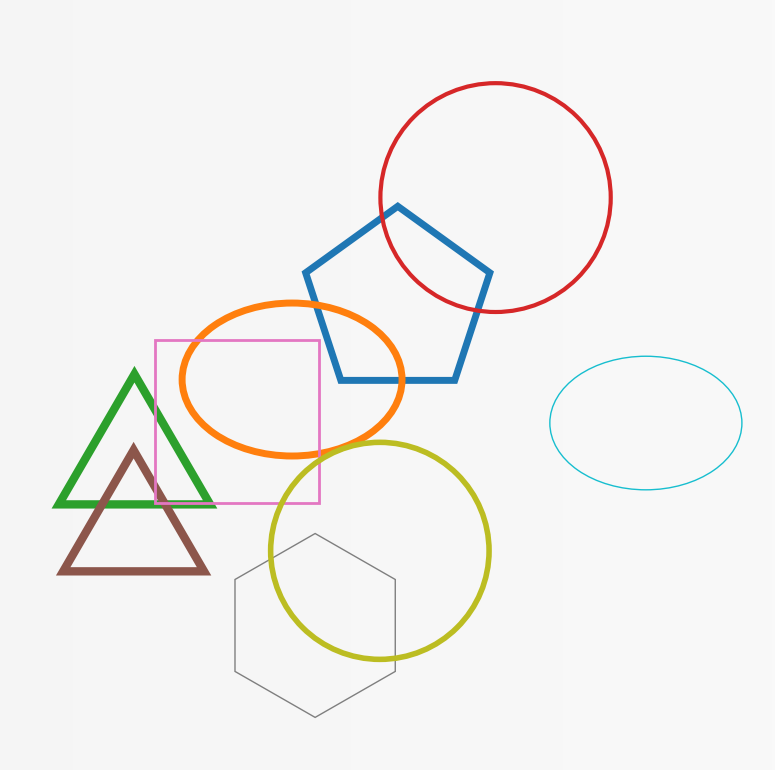[{"shape": "pentagon", "thickness": 2.5, "radius": 0.62, "center": [0.513, 0.607]}, {"shape": "oval", "thickness": 2.5, "radius": 0.71, "center": [0.377, 0.507]}, {"shape": "triangle", "thickness": 3, "radius": 0.56, "center": [0.173, 0.401]}, {"shape": "circle", "thickness": 1.5, "radius": 0.74, "center": [0.639, 0.743]}, {"shape": "triangle", "thickness": 3, "radius": 0.52, "center": [0.172, 0.31]}, {"shape": "square", "thickness": 1, "radius": 0.53, "center": [0.306, 0.452]}, {"shape": "hexagon", "thickness": 0.5, "radius": 0.6, "center": [0.407, 0.188]}, {"shape": "circle", "thickness": 2, "radius": 0.7, "center": [0.49, 0.285]}, {"shape": "oval", "thickness": 0.5, "radius": 0.62, "center": [0.833, 0.451]}]